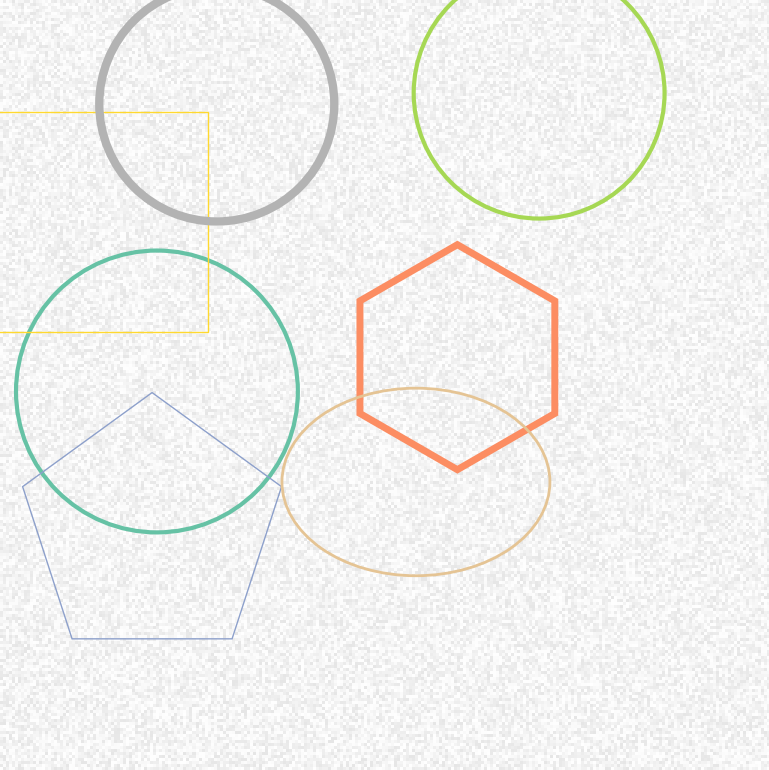[{"shape": "circle", "thickness": 1.5, "radius": 0.92, "center": [0.204, 0.492]}, {"shape": "hexagon", "thickness": 2.5, "radius": 0.73, "center": [0.594, 0.536]}, {"shape": "pentagon", "thickness": 0.5, "radius": 0.88, "center": [0.197, 0.313]}, {"shape": "circle", "thickness": 1.5, "radius": 0.81, "center": [0.7, 0.879]}, {"shape": "square", "thickness": 0.5, "radius": 0.71, "center": [0.127, 0.711]}, {"shape": "oval", "thickness": 1, "radius": 0.87, "center": [0.54, 0.374]}, {"shape": "circle", "thickness": 3, "radius": 0.76, "center": [0.282, 0.865]}]